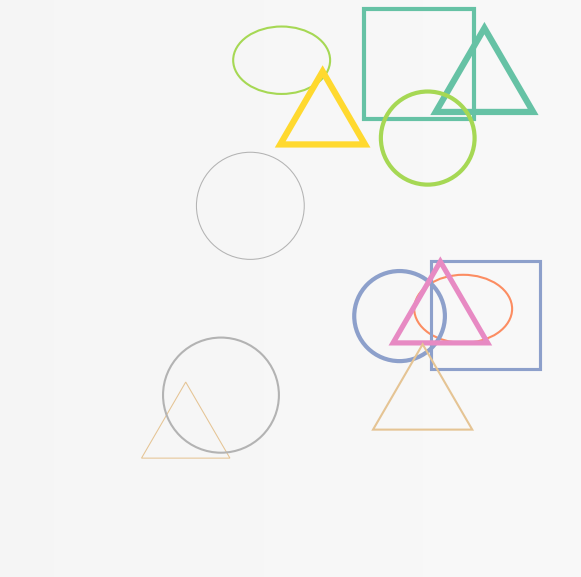[{"shape": "triangle", "thickness": 3, "radius": 0.48, "center": [0.833, 0.854]}, {"shape": "square", "thickness": 2, "radius": 0.48, "center": [0.721, 0.889]}, {"shape": "oval", "thickness": 1, "radius": 0.42, "center": [0.797, 0.464]}, {"shape": "square", "thickness": 1.5, "radius": 0.47, "center": [0.835, 0.454]}, {"shape": "circle", "thickness": 2, "radius": 0.39, "center": [0.687, 0.452]}, {"shape": "triangle", "thickness": 2.5, "radius": 0.47, "center": [0.758, 0.452]}, {"shape": "oval", "thickness": 1, "radius": 0.42, "center": [0.485, 0.895]}, {"shape": "circle", "thickness": 2, "radius": 0.4, "center": [0.736, 0.76]}, {"shape": "triangle", "thickness": 3, "radius": 0.42, "center": [0.555, 0.791]}, {"shape": "triangle", "thickness": 1, "radius": 0.49, "center": [0.727, 0.304]}, {"shape": "triangle", "thickness": 0.5, "radius": 0.44, "center": [0.32, 0.25]}, {"shape": "circle", "thickness": 0.5, "radius": 0.46, "center": [0.431, 0.643]}, {"shape": "circle", "thickness": 1, "radius": 0.5, "center": [0.38, 0.315]}]